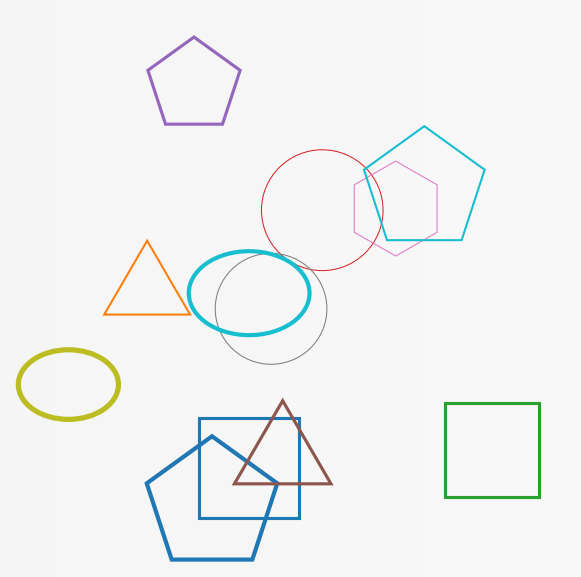[{"shape": "square", "thickness": 1.5, "radius": 0.43, "center": [0.429, 0.189]}, {"shape": "pentagon", "thickness": 2, "radius": 0.59, "center": [0.365, 0.126]}, {"shape": "triangle", "thickness": 1, "radius": 0.43, "center": [0.253, 0.497]}, {"shape": "square", "thickness": 1.5, "radius": 0.4, "center": [0.847, 0.22]}, {"shape": "circle", "thickness": 0.5, "radius": 0.52, "center": [0.554, 0.635]}, {"shape": "pentagon", "thickness": 1.5, "radius": 0.42, "center": [0.334, 0.852]}, {"shape": "triangle", "thickness": 1.5, "radius": 0.48, "center": [0.486, 0.209]}, {"shape": "hexagon", "thickness": 0.5, "radius": 0.41, "center": [0.681, 0.638]}, {"shape": "circle", "thickness": 0.5, "radius": 0.48, "center": [0.466, 0.464]}, {"shape": "oval", "thickness": 2.5, "radius": 0.43, "center": [0.118, 0.333]}, {"shape": "pentagon", "thickness": 1, "radius": 0.55, "center": [0.73, 0.672]}, {"shape": "oval", "thickness": 2, "radius": 0.52, "center": [0.429, 0.491]}]